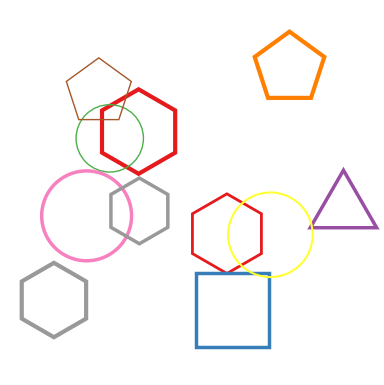[{"shape": "hexagon", "thickness": 3, "radius": 0.55, "center": [0.36, 0.658]}, {"shape": "hexagon", "thickness": 2, "radius": 0.52, "center": [0.589, 0.393]}, {"shape": "square", "thickness": 2.5, "radius": 0.47, "center": [0.603, 0.195]}, {"shape": "circle", "thickness": 1, "radius": 0.44, "center": [0.285, 0.641]}, {"shape": "triangle", "thickness": 2.5, "radius": 0.5, "center": [0.892, 0.458]}, {"shape": "pentagon", "thickness": 3, "radius": 0.48, "center": [0.752, 0.823]}, {"shape": "circle", "thickness": 1.5, "radius": 0.55, "center": [0.702, 0.39]}, {"shape": "pentagon", "thickness": 1, "radius": 0.44, "center": [0.257, 0.761]}, {"shape": "circle", "thickness": 2.5, "radius": 0.58, "center": [0.225, 0.439]}, {"shape": "hexagon", "thickness": 2.5, "radius": 0.43, "center": [0.362, 0.452]}, {"shape": "hexagon", "thickness": 3, "radius": 0.48, "center": [0.14, 0.221]}]